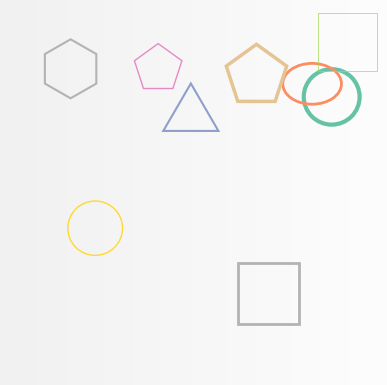[{"shape": "circle", "thickness": 3, "radius": 0.36, "center": [0.856, 0.748]}, {"shape": "oval", "thickness": 2, "radius": 0.38, "center": [0.805, 0.782]}, {"shape": "triangle", "thickness": 1.5, "radius": 0.41, "center": [0.493, 0.701]}, {"shape": "pentagon", "thickness": 1, "radius": 0.32, "center": [0.408, 0.822]}, {"shape": "square", "thickness": 0.5, "radius": 0.38, "center": [0.897, 0.892]}, {"shape": "circle", "thickness": 1, "radius": 0.35, "center": [0.246, 0.407]}, {"shape": "pentagon", "thickness": 2.5, "radius": 0.41, "center": [0.662, 0.803]}, {"shape": "square", "thickness": 2, "radius": 0.4, "center": [0.693, 0.238]}, {"shape": "hexagon", "thickness": 1.5, "radius": 0.38, "center": [0.182, 0.821]}]